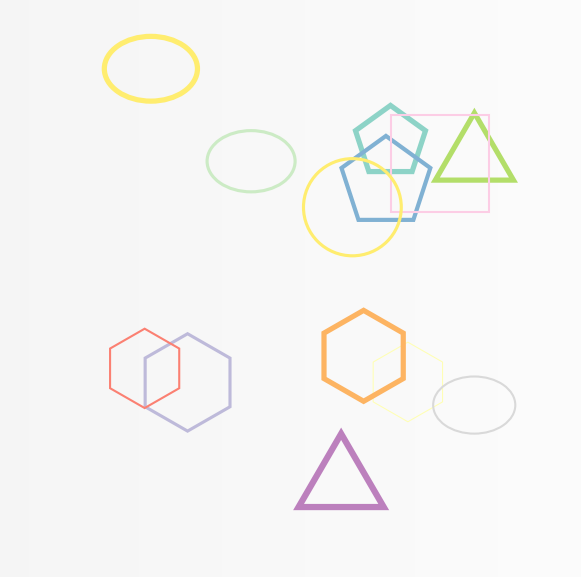[{"shape": "pentagon", "thickness": 2.5, "radius": 0.32, "center": [0.672, 0.753]}, {"shape": "hexagon", "thickness": 0.5, "radius": 0.34, "center": [0.702, 0.338]}, {"shape": "hexagon", "thickness": 1.5, "radius": 0.42, "center": [0.323, 0.337]}, {"shape": "hexagon", "thickness": 1, "radius": 0.34, "center": [0.249, 0.361]}, {"shape": "pentagon", "thickness": 2, "radius": 0.4, "center": [0.664, 0.683]}, {"shape": "hexagon", "thickness": 2.5, "radius": 0.39, "center": [0.626, 0.383]}, {"shape": "triangle", "thickness": 2.5, "radius": 0.39, "center": [0.816, 0.726]}, {"shape": "square", "thickness": 1, "radius": 0.42, "center": [0.756, 0.716]}, {"shape": "oval", "thickness": 1, "radius": 0.35, "center": [0.816, 0.298]}, {"shape": "triangle", "thickness": 3, "radius": 0.42, "center": [0.587, 0.163]}, {"shape": "oval", "thickness": 1.5, "radius": 0.38, "center": [0.432, 0.72]}, {"shape": "circle", "thickness": 1.5, "radius": 0.42, "center": [0.606, 0.64]}, {"shape": "oval", "thickness": 2.5, "radius": 0.4, "center": [0.26, 0.88]}]